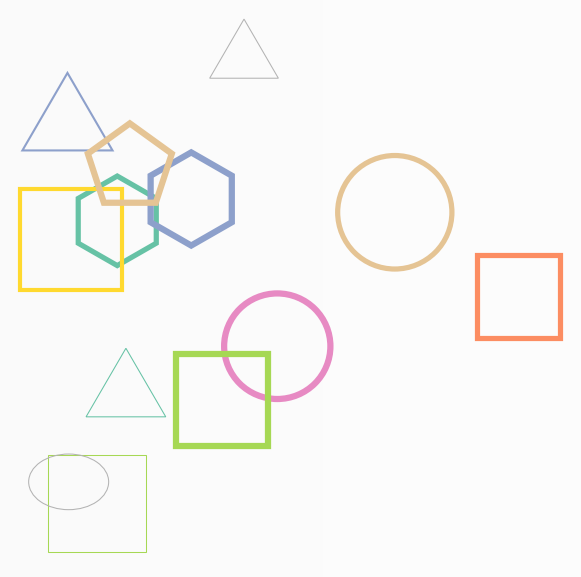[{"shape": "hexagon", "thickness": 2.5, "radius": 0.39, "center": [0.202, 0.617]}, {"shape": "triangle", "thickness": 0.5, "radius": 0.4, "center": [0.217, 0.317]}, {"shape": "square", "thickness": 2.5, "radius": 0.36, "center": [0.892, 0.486]}, {"shape": "hexagon", "thickness": 3, "radius": 0.4, "center": [0.329, 0.655]}, {"shape": "triangle", "thickness": 1, "radius": 0.45, "center": [0.116, 0.783]}, {"shape": "circle", "thickness": 3, "radius": 0.46, "center": [0.477, 0.4]}, {"shape": "square", "thickness": 3, "radius": 0.4, "center": [0.382, 0.306]}, {"shape": "square", "thickness": 0.5, "radius": 0.42, "center": [0.167, 0.128]}, {"shape": "square", "thickness": 2, "radius": 0.44, "center": [0.122, 0.584]}, {"shape": "pentagon", "thickness": 3, "radius": 0.38, "center": [0.223, 0.71]}, {"shape": "circle", "thickness": 2.5, "radius": 0.49, "center": [0.679, 0.632]}, {"shape": "oval", "thickness": 0.5, "radius": 0.34, "center": [0.118, 0.165]}, {"shape": "triangle", "thickness": 0.5, "radius": 0.34, "center": [0.42, 0.898]}]